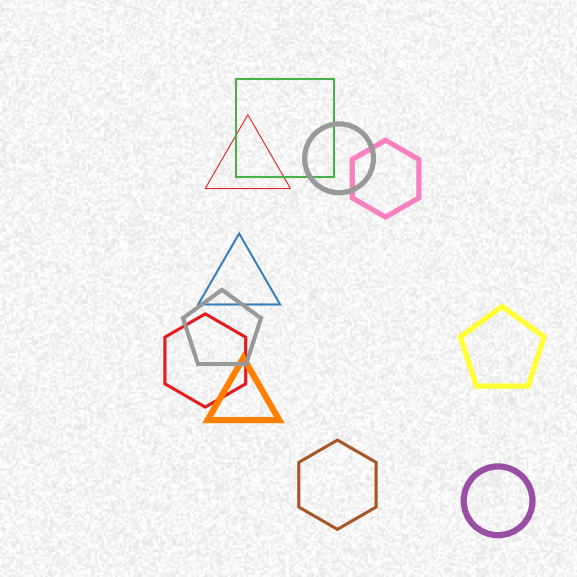[{"shape": "hexagon", "thickness": 1.5, "radius": 0.4, "center": [0.355, 0.375]}, {"shape": "triangle", "thickness": 0.5, "radius": 0.43, "center": [0.429, 0.715]}, {"shape": "triangle", "thickness": 1, "radius": 0.41, "center": [0.414, 0.513]}, {"shape": "square", "thickness": 1, "radius": 0.42, "center": [0.494, 0.778]}, {"shape": "circle", "thickness": 3, "radius": 0.3, "center": [0.862, 0.132]}, {"shape": "triangle", "thickness": 3, "radius": 0.36, "center": [0.421, 0.308]}, {"shape": "pentagon", "thickness": 2.5, "radius": 0.38, "center": [0.87, 0.392]}, {"shape": "hexagon", "thickness": 1.5, "radius": 0.39, "center": [0.584, 0.16]}, {"shape": "hexagon", "thickness": 2.5, "radius": 0.33, "center": [0.668, 0.69]}, {"shape": "pentagon", "thickness": 2, "radius": 0.36, "center": [0.384, 0.426]}, {"shape": "circle", "thickness": 2.5, "radius": 0.3, "center": [0.587, 0.725]}]